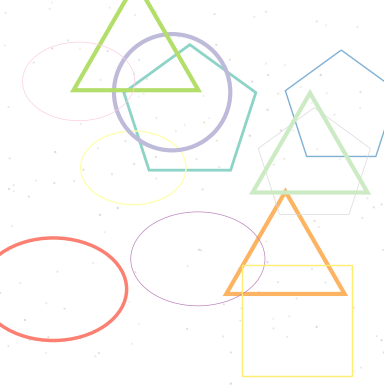[{"shape": "pentagon", "thickness": 2, "radius": 0.9, "center": [0.493, 0.704]}, {"shape": "oval", "thickness": 1, "radius": 0.68, "center": [0.346, 0.564]}, {"shape": "circle", "thickness": 3, "radius": 0.76, "center": [0.447, 0.76]}, {"shape": "oval", "thickness": 2.5, "radius": 0.95, "center": [0.139, 0.249]}, {"shape": "pentagon", "thickness": 1, "radius": 0.76, "center": [0.886, 0.717]}, {"shape": "triangle", "thickness": 3, "radius": 0.89, "center": [0.741, 0.325]}, {"shape": "triangle", "thickness": 3, "radius": 0.94, "center": [0.353, 0.859]}, {"shape": "oval", "thickness": 0.5, "radius": 0.73, "center": [0.204, 0.789]}, {"shape": "pentagon", "thickness": 0.5, "radius": 0.77, "center": [0.816, 0.567]}, {"shape": "oval", "thickness": 0.5, "radius": 0.87, "center": [0.514, 0.328]}, {"shape": "triangle", "thickness": 3, "radius": 0.86, "center": [0.805, 0.586]}, {"shape": "square", "thickness": 1, "radius": 0.72, "center": [0.771, 0.167]}]